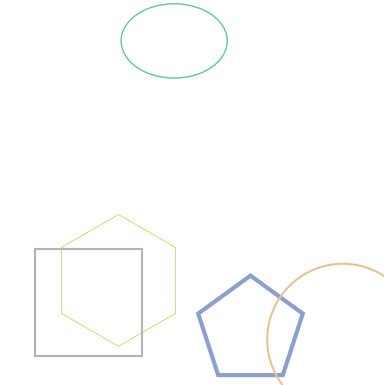[{"shape": "oval", "thickness": 1, "radius": 0.69, "center": [0.452, 0.894]}, {"shape": "pentagon", "thickness": 3, "radius": 0.71, "center": [0.651, 0.141]}, {"shape": "hexagon", "thickness": 0.5, "radius": 0.86, "center": [0.308, 0.272]}, {"shape": "circle", "thickness": 1.5, "radius": 0.98, "center": [0.891, 0.118]}, {"shape": "square", "thickness": 1.5, "radius": 0.69, "center": [0.23, 0.215]}]